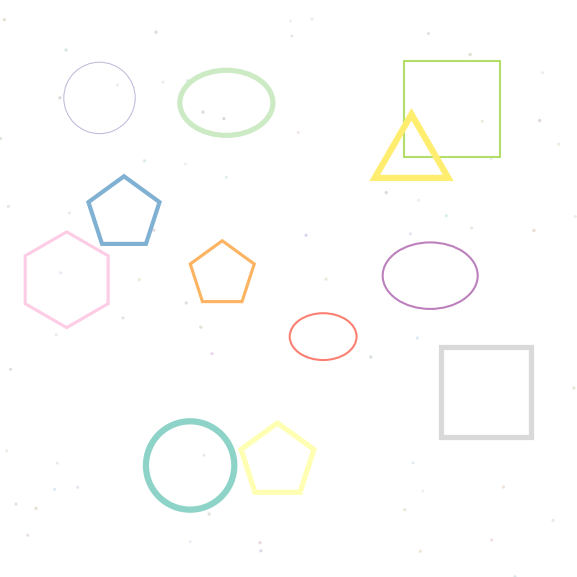[{"shape": "circle", "thickness": 3, "radius": 0.38, "center": [0.329, 0.193]}, {"shape": "pentagon", "thickness": 2.5, "radius": 0.33, "center": [0.48, 0.2]}, {"shape": "circle", "thickness": 0.5, "radius": 0.31, "center": [0.172, 0.83]}, {"shape": "oval", "thickness": 1, "radius": 0.29, "center": [0.56, 0.416]}, {"shape": "pentagon", "thickness": 2, "radius": 0.32, "center": [0.215, 0.629]}, {"shape": "pentagon", "thickness": 1.5, "radius": 0.29, "center": [0.385, 0.524]}, {"shape": "square", "thickness": 1, "radius": 0.42, "center": [0.782, 0.81]}, {"shape": "hexagon", "thickness": 1.5, "radius": 0.41, "center": [0.115, 0.515]}, {"shape": "square", "thickness": 2.5, "radius": 0.39, "center": [0.842, 0.321]}, {"shape": "oval", "thickness": 1, "radius": 0.41, "center": [0.745, 0.522]}, {"shape": "oval", "thickness": 2.5, "radius": 0.4, "center": [0.392, 0.821]}, {"shape": "triangle", "thickness": 3, "radius": 0.37, "center": [0.713, 0.728]}]